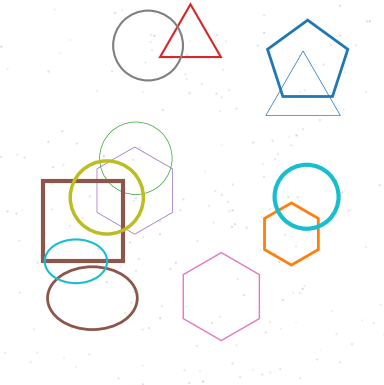[{"shape": "triangle", "thickness": 0.5, "radius": 0.56, "center": [0.787, 0.756]}, {"shape": "pentagon", "thickness": 2, "radius": 0.55, "center": [0.799, 0.838]}, {"shape": "hexagon", "thickness": 2, "radius": 0.4, "center": [0.757, 0.392]}, {"shape": "circle", "thickness": 0.5, "radius": 0.47, "center": [0.353, 0.589]}, {"shape": "triangle", "thickness": 1.5, "radius": 0.46, "center": [0.495, 0.897]}, {"shape": "hexagon", "thickness": 0.5, "radius": 0.57, "center": [0.35, 0.505]}, {"shape": "square", "thickness": 3, "radius": 0.52, "center": [0.216, 0.425]}, {"shape": "oval", "thickness": 2, "radius": 0.58, "center": [0.24, 0.225]}, {"shape": "hexagon", "thickness": 1, "radius": 0.57, "center": [0.575, 0.23]}, {"shape": "circle", "thickness": 1.5, "radius": 0.45, "center": [0.385, 0.882]}, {"shape": "circle", "thickness": 2.5, "radius": 0.47, "center": [0.277, 0.487]}, {"shape": "circle", "thickness": 3, "radius": 0.42, "center": [0.796, 0.489]}, {"shape": "oval", "thickness": 1.5, "radius": 0.41, "center": [0.197, 0.321]}]